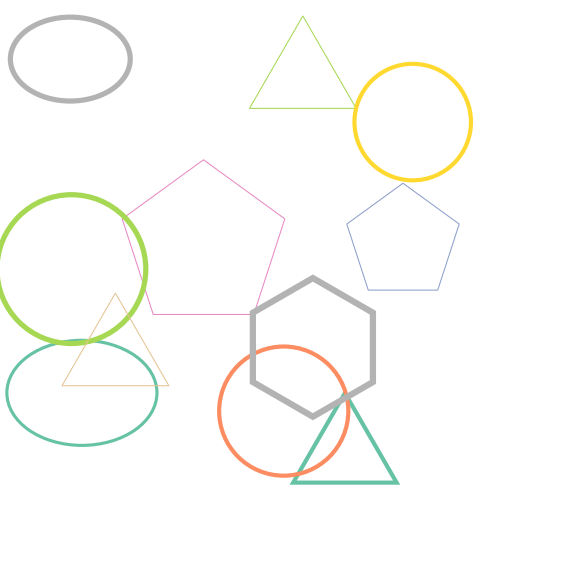[{"shape": "oval", "thickness": 1.5, "radius": 0.65, "center": [0.142, 0.319]}, {"shape": "triangle", "thickness": 2, "radius": 0.52, "center": [0.597, 0.215]}, {"shape": "circle", "thickness": 2, "radius": 0.56, "center": [0.491, 0.287]}, {"shape": "pentagon", "thickness": 0.5, "radius": 0.51, "center": [0.698, 0.58]}, {"shape": "pentagon", "thickness": 0.5, "radius": 0.74, "center": [0.352, 0.574]}, {"shape": "triangle", "thickness": 0.5, "radius": 0.53, "center": [0.524, 0.865]}, {"shape": "circle", "thickness": 2.5, "radius": 0.64, "center": [0.124, 0.533]}, {"shape": "circle", "thickness": 2, "radius": 0.5, "center": [0.715, 0.788]}, {"shape": "triangle", "thickness": 0.5, "radius": 0.53, "center": [0.2, 0.385]}, {"shape": "hexagon", "thickness": 3, "radius": 0.6, "center": [0.542, 0.398]}, {"shape": "oval", "thickness": 2.5, "radius": 0.52, "center": [0.122, 0.897]}]